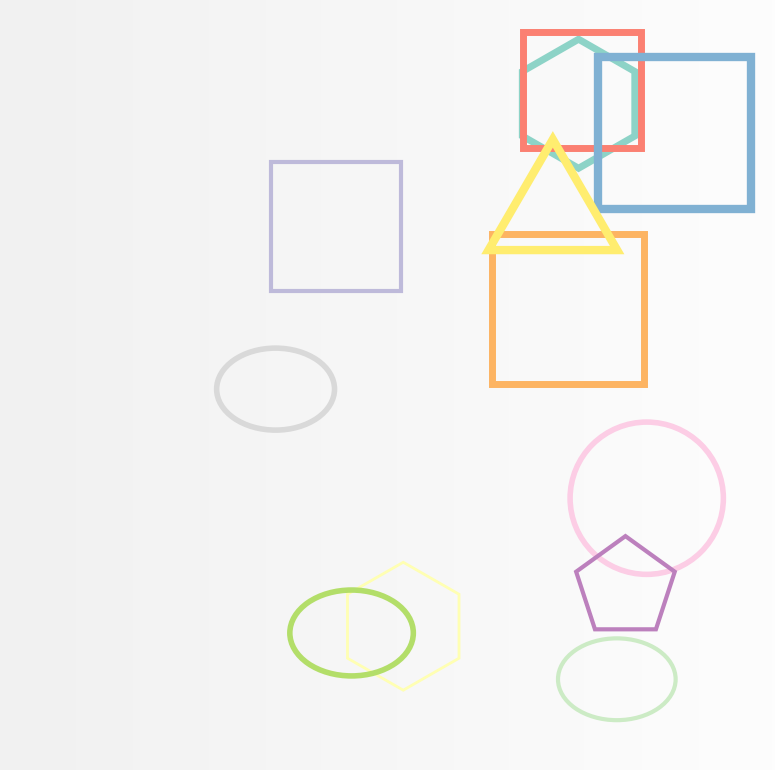[{"shape": "hexagon", "thickness": 2.5, "radius": 0.42, "center": [0.747, 0.865]}, {"shape": "hexagon", "thickness": 1, "radius": 0.42, "center": [0.52, 0.187]}, {"shape": "square", "thickness": 1.5, "radius": 0.42, "center": [0.433, 0.706]}, {"shape": "square", "thickness": 2.5, "radius": 0.38, "center": [0.751, 0.883]}, {"shape": "square", "thickness": 3, "radius": 0.49, "center": [0.87, 0.827]}, {"shape": "square", "thickness": 2.5, "radius": 0.49, "center": [0.733, 0.599]}, {"shape": "oval", "thickness": 2, "radius": 0.4, "center": [0.454, 0.178]}, {"shape": "circle", "thickness": 2, "radius": 0.49, "center": [0.834, 0.353]}, {"shape": "oval", "thickness": 2, "radius": 0.38, "center": [0.356, 0.495]}, {"shape": "pentagon", "thickness": 1.5, "radius": 0.33, "center": [0.807, 0.237]}, {"shape": "oval", "thickness": 1.5, "radius": 0.38, "center": [0.796, 0.118]}, {"shape": "triangle", "thickness": 3, "radius": 0.48, "center": [0.713, 0.723]}]